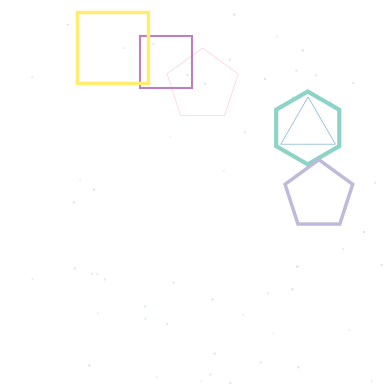[{"shape": "hexagon", "thickness": 3, "radius": 0.47, "center": [0.799, 0.668]}, {"shape": "pentagon", "thickness": 2.5, "radius": 0.46, "center": [0.828, 0.493]}, {"shape": "triangle", "thickness": 0.5, "radius": 0.41, "center": [0.8, 0.666]}, {"shape": "pentagon", "thickness": 0.5, "radius": 0.49, "center": [0.526, 0.778]}, {"shape": "square", "thickness": 1.5, "radius": 0.34, "center": [0.431, 0.838]}, {"shape": "square", "thickness": 2.5, "radius": 0.46, "center": [0.293, 0.876]}]